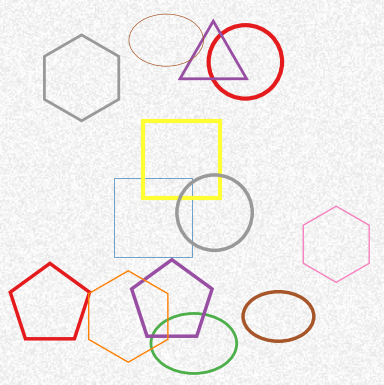[{"shape": "pentagon", "thickness": 2.5, "radius": 0.54, "center": [0.13, 0.208]}, {"shape": "circle", "thickness": 3, "radius": 0.48, "center": [0.637, 0.839]}, {"shape": "square", "thickness": 0.5, "radius": 0.51, "center": [0.398, 0.435]}, {"shape": "oval", "thickness": 2, "radius": 0.56, "center": [0.503, 0.108]}, {"shape": "pentagon", "thickness": 2.5, "radius": 0.55, "center": [0.446, 0.216]}, {"shape": "triangle", "thickness": 2, "radius": 0.5, "center": [0.554, 0.845]}, {"shape": "hexagon", "thickness": 1, "radius": 0.59, "center": [0.333, 0.178]}, {"shape": "square", "thickness": 3, "radius": 0.5, "center": [0.47, 0.586]}, {"shape": "oval", "thickness": 2.5, "radius": 0.46, "center": [0.723, 0.178]}, {"shape": "oval", "thickness": 0.5, "radius": 0.48, "center": [0.432, 0.896]}, {"shape": "hexagon", "thickness": 1, "radius": 0.49, "center": [0.873, 0.366]}, {"shape": "hexagon", "thickness": 2, "radius": 0.56, "center": [0.212, 0.798]}, {"shape": "circle", "thickness": 2.5, "radius": 0.49, "center": [0.557, 0.448]}]